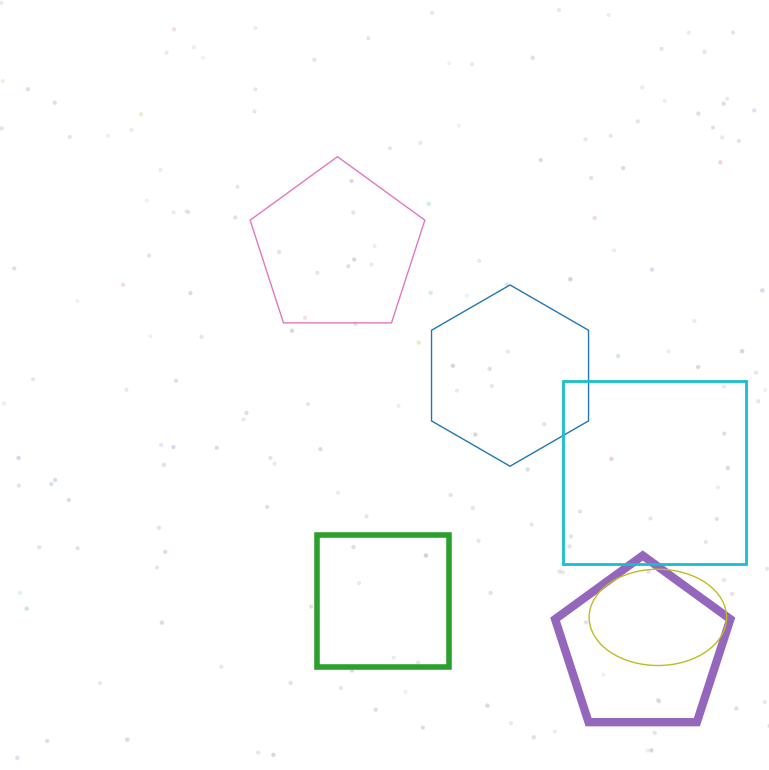[{"shape": "hexagon", "thickness": 0.5, "radius": 0.59, "center": [0.662, 0.512]}, {"shape": "square", "thickness": 2, "radius": 0.43, "center": [0.497, 0.22]}, {"shape": "pentagon", "thickness": 3, "radius": 0.6, "center": [0.835, 0.159]}, {"shape": "pentagon", "thickness": 0.5, "radius": 0.6, "center": [0.438, 0.677]}, {"shape": "oval", "thickness": 0.5, "radius": 0.45, "center": [0.854, 0.198]}, {"shape": "square", "thickness": 1, "radius": 0.6, "center": [0.85, 0.386]}]